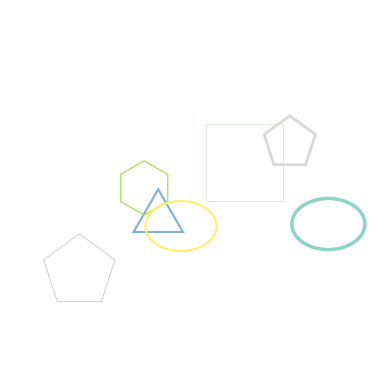[{"shape": "oval", "thickness": 2.5, "radius": 0.47, "center": [0.853, 0.418]}, {"shape": "pentagon", "thickness": 0.5, "radius": 0.49, "center": [0.206, 0.295]}, {"shape": "triangle", "thickness": 1.5, "radius": 0.37, "center": [0.411, 0.434]}, {"shape": "hexagon", "thickness": 1, "radius": 0.35, "center": [0.375, 0.512]}, {"shape": "pentagon", "thickness": 2, "radius": 0.35, "center": [0.753, 0.629]}, {"shape": "square", "thickness": 0.5, "radius": 0.5, "center": [0.634, 0.578]}, {"shape": "oval", "thickness": 1.5, "radius": 0.46, "center": [0.47, 0.413]}]